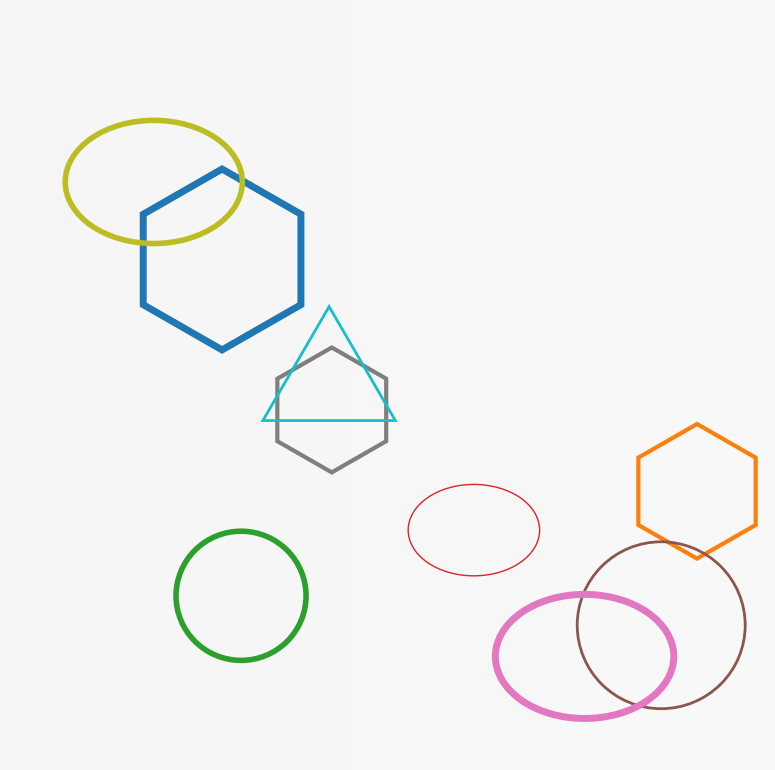[{"shape": "hexagon", "thickness": 2.5, "radius": 0.59, "center": [0.287, 0.663]}, {"shape": "hexagon", "thickness": 1.5, "radius": 0.44, "center": [0.899, 0.362]}, {"shape": "circle", "thickness": 2, "radius": 0.42, "center": [0.311, 0.226]}, {"shape": "oval", "thickness": 0.5, "radius": 0.42, "center": [0.611, 0.312]}, {"shape": "circle", "thickness": 1, "radius": 0.54, "center": [0.853, 0.188]}, {"shape": "oval", "thickness": 2.5, "radius": 0.58, "center": [0.754, 0.147]}, {"shape": "hexagon", "thickness": 1.5, "radius": 0.41, "center": [0.428, 0.468]}, {"shape": "oval", "thickness": 2, "radius": 0.57, "center": [0.198, 0.764]}, {"shape": "triangle", "thickness": 1, "radius": 0.49, "center": [0.425, 0.503]}]